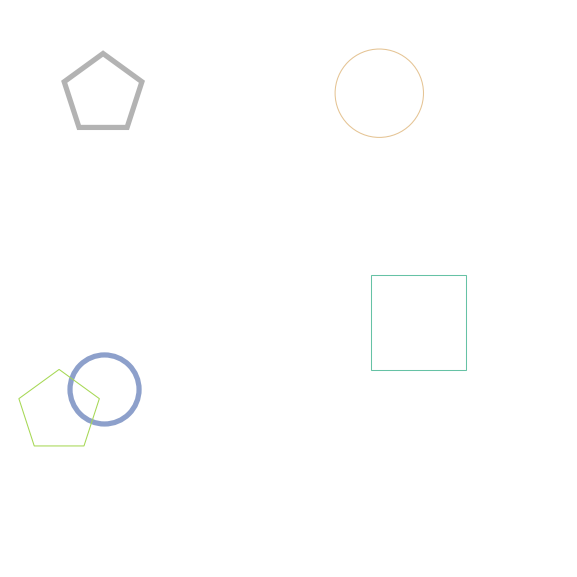[{"shape": "square", "thickness": 0.5, "radius": 0.41, "center": [0.725, 0.441]}, {"shape": "circle", "thickness": 2.5, "radius": 0.3, "center": [0.181, 0.325]}, {"shape": "pentagon", "thickness": 0.5, "radius": 0.37, "center": [0.102, 0.286]}, {"shape": "circle", "thickness": 0.5, "radius": 0.38, "center": [0.657, 0.838]}, {"shape": "pentagon", "thickness": 2.5, "radius": 0.35, "center": [0.178, 0.836]}]